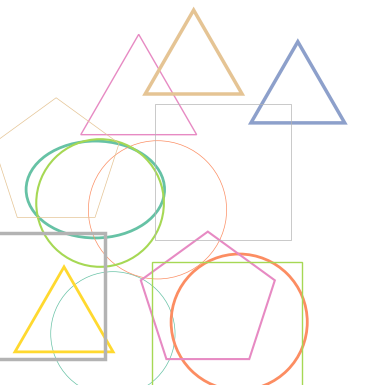[{"shape": "oval", "thickness": 2, "radius": 0.9, "center": [0.248, 0.508]}, {"shape": "circle", "thickness": 0.5, "radius": 0.81, "center": [0.293, 0.133]}, {"shape": "circle", "thickness": 2, "radius": 0.88, "center": [0.621, 0.163]}, {"shape": "circle", "thickness": 0.5, "radius": 0.9, "center": [0.409, 0.455]}, {"shape": "triangle", "thickness": 2.5, "radius": 0.7, "center": [0.774, 0.751]}, {"shape": "triangle", "thickness": 1, "radius": 0.87, "center": [0.36, 0.737]}, {"shape": "pentagon", "thickness": 1.5, "radius": 0.92, "center": [0.54, 0.215]}, {"shape": "circle", "thickness": 1.5, "radius": 0.83, "center": [0.26, 0.473]}, {"shape": "square", "thickness": 1, "radius": 0.97, "center": [0.589, 0.124]}, {"shape": "triangle", "thickness": 2, "radius": 0.74, "center": [0.166, 0.16]}, {"shape": "triangle", "thickness": 2.5, "radius": 0.73, "center": [0.503, 0.829]}, {"shape": "pentagon", "thickness": 0.5, "radius": 0.86, "center": [0.146, 0.574]}, {"shape": "square", "thickness": 2.5, "radius": 0.82, "center": [0.108, 0.231]}, {"shape": "square", "thickness": 0.5, "radius": 0.88, "center": [0.579, 0.553]}]